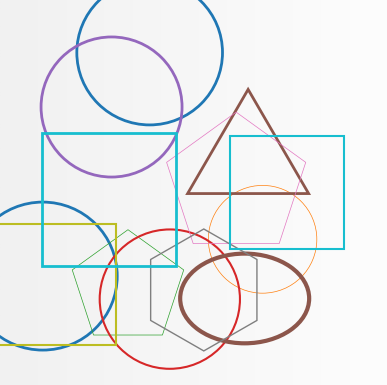[{"shape": "circle", "thickness": 2, "radius": 0.96, "center": [0.11, 0.283]}, {"shape": "circle", "thickness": 2, "radius": 0.94, "center": [0.386, 0.864]}, {"shape": "circle", "thickness": 0.5, "radius": 0.7, "center": [0.678, 0.378]}, {"shape": "pentagon", "thickness": 0.5, "radius": 0.76, "center": [0.33, 0.252]}, {"shape": "circle", "thickness": 1.5, "radius": 0.9, "center": [0.438, 0.223]}, {"shape": "circle", "thickness": 2, "radius": 0.91, "center": [0.288, 0.722]}, {"shape": "oval", "thickness": 3, "radius": 0.83, "center": [0.631, 0.225]}, {"shape": "triangle", "thickness": 2, "radius": 0.9, "center": [0.64, 0.587]}, {"shape": "pentagon", "thickness": 0.5, "radius": 0.94, "center": [0.609, 0.52]}, {"shape": "hexagon", "thickness": 1, "radius": 0.79, "center": [0.526, 0.247]}, {"shape": "square", "thickness": 1.5, "radius": 0.79, "center": [0.143, 0.261]}, {"shape": "square", "thickness": 1.5, "radius": 0.74, "center": [0.74, 0.5]}, {"shape": "square", "thickness": 2, "radius": 0.87, "center": [0.281, 0.482]}]